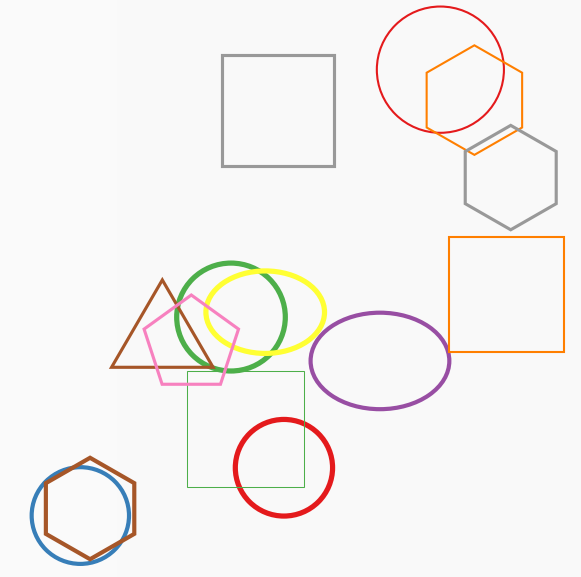[{"shape": "circle", "thickness": 1, "radius": 0.55, "center": [0.758, 0.879]}, {"shape": "circle", "thickness": 2.5, "radius": 0.42, "center": [0.489, 0.189]}, {"shape": "circle", "thickness": 2, "radius": 0.42, "center": [0.138, 0.106]}, {"shape": "circle", "thickness": 2.5, "radius": 0.47, "center": [0.397, 0.45]}, {"shape": "square", "thickness": 0.5, "radius": 0.5, "center": [0.423, 0.257]}, {"shape": "oval", "thickness": 2, "radius": 0.6, "center": [0.654, 0.374]}, {"shape": "hexagon", "thickness": 1, "radius": 0.47, "center": [0.816, 0.826]}, {"shape": "square", "thickness": 1, "radius": 0.5, "center": [0.871, 0.489]}, {"shape": "oval", "thickness": 2.5, "radius": 0.51, "center": [0.456, 0.459]}, {"shape": "triangle", "thickness": 1.5, "radius": 0.5, "center": [0.279, 0.414]}, {"shape": "hexagon", "thickness": 2, "radius": 0.44, "center": [0.155, 0.119]}, {"shape": "pentagon", "thickness": 1.5, "radius": 0.43, "center": [0.329, 0.403]}, {"shape": "square", "thickness": 1.5, "radius": 0.48, "center": [0.478, 0.808]}, {"shape": "hexagon", "thickness": 1.5, "radius": 0.45, "center": [0.879, 0.692]}]